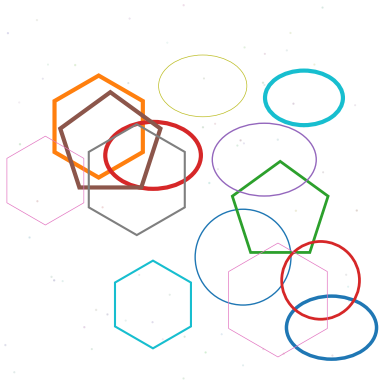[{"shape": "oval", "thickness": 2.5, "radius": 0.59, "center": [0.861, 0.149]}, {"shape": "circle", "thickness": 1, "radius": 0.62, "center": [0.631, 0.332]}, {"shape": "hexagon", "thickness": 3, "radius": 0.66, "center": [0.256, 0.671]}, {"shape": "pentagon", "thickness": 2, "radius": 0.65, "center": [0.728, 0.45]}, {"shape": "oval", "thickness": 3, "radius": 0.62, "center": [0.398, 0.596]}, {"shape": "circle", "thickness": 2, "radius": 0.5, "center": [0.833, 0.272]}, {"shape": "oval", "thickness": 1, "radius": 0.68, "center": [0.686, 0.585]}, {"shape": "pentagon", "thickness": 3, "radius": 0.68, "center": [0.287, 0.624]}, {"shape": "hexagon", "thickness": 0.5, "radius": 0.74, "center": [0.722, 0.221]}, {"shape": "hexagon", "thickness": 0.5, "radius": 0.58, "center": [0.118, 0.531]}, {"shape": "hexagon", "thickness": 1.5, "radius": 0.72, "center": [0.355, 0.533]}, {"shape": "oval", "thickness": 0.5, "radius": 0.57, "center": [0.527, 0.777]}, {"shape": "oval", "thickness": 3, "radius": 0.51, "center": [0.79, 0.746]}, {"shape": "hexagon", "thickness": 1.5, "radius": 0.57, "center": [0.397, 0.209]}]